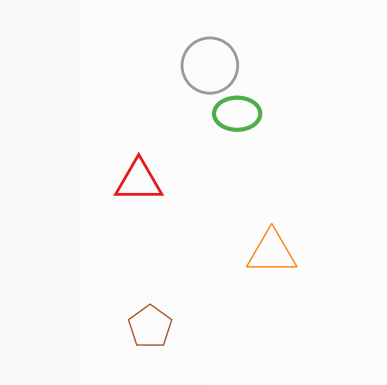[{"shape": "triangle", "thickness": 2, "radius": 0.34, "center": [0.358, 0.53]}, {"shape": "oval", "thickness": 3, "radius": 0.3, "center": [0.612, 0.705]}, {"shape": "triangle", "thickness": 1, "radius": 0.38, "center": [0.701, 0.344]}, {"shape": "pentagon", "thickness": 1, "radius": 0.29, "center": [0.387, 0.151]}, {"shape": "circle", "thickness": 2, "radius": 0.36, "center": [0.542, 0.83]}]